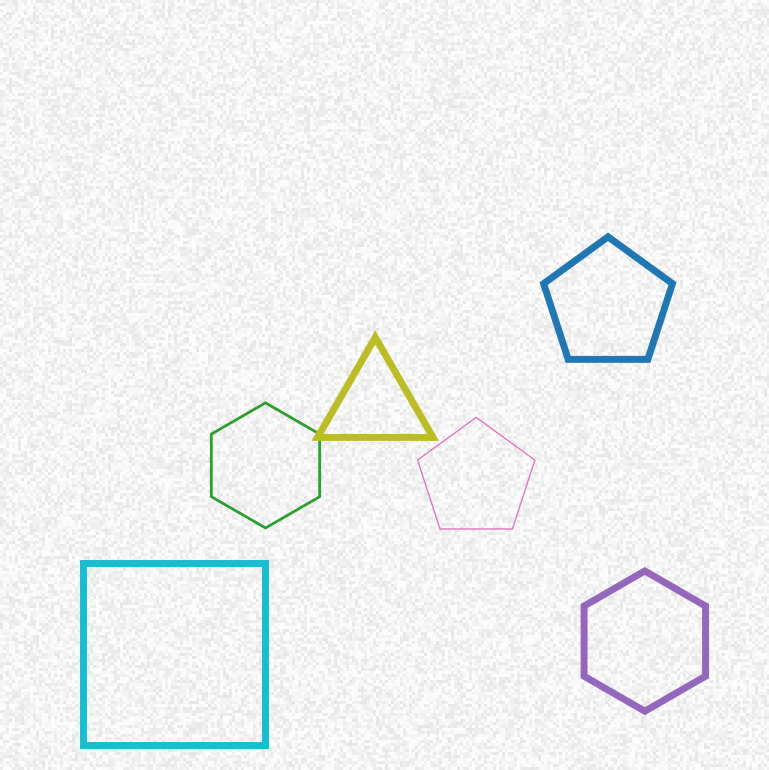[{"shape": "pentagon", "thickness": 2.5, "radius": 0.44, "center": [0.79, 0.604]}, {"shape": "hexagon", "thickness": 1, "radius": 0.41, "center": [0.345, 0.396]}, {"shape": "hexagon", "thickness": 2.5, "radius": 0.46, "center": [0.837, 0.167]}, {"shape": "pentagon", "thickness": 0.5, "radius": 0.4, "center": [0.618, 0.378]}, {"shape": "triangle", "thickness": 2.5, "radius": 0.43, "center": [0.487, 0.475]}, {"shape": "square", "thickness": 2.5, "radius": 0.59, "center": [0.226, 0.151]}]